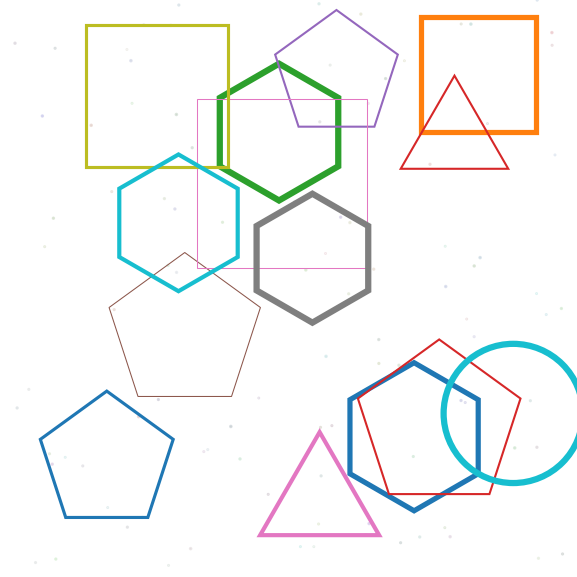[{"shape": "hexagon", "thickness": 2.5, "radius": 0.64, "center": [0.717, 0.243]}, {"shape": "pentagon", "thickness": 1.5, "radius": 0.6, "center": [0.185, 0.201]}, {"shape": "square", "thickness": 2.5, "radius": 0.5, "center": [0.829, 0.87]}, {"shape": "hexagon", "thickness": 3, "radius": 0.59, "center": [0.483, 0.77]}, {"shape": "pentagon", "thickness": 1, "radius": 0.74, "center": [0.761, 0.263]}, {"shape": "triangle", "thickness": 1, "radius": 0.54, "center": [0.787, 0.761]}, {"shape": "pentagon", "thickness": 1, "radius": 0.56, "center": [0.583, 0.87]}, {"shape": "pentagon", "thickness": 0.5, "radius": 0.69, "center": [0.32, 0.424]}, {"shape": "triangle", "thickness": 2, "radius": 0.59, "center": [0.553, 0.132]}, {"shape": "square", "thickness": 0.5, "radius": 0.73, "center": [0.488, 0.682]}, {"shape": "hexagon", "thickness": 3, "radius": 0.56, "center": [0.541, 0.552]}, {"shape": "square", "thickness": 1.5, "radius": 0.61, "center": [0.272, 0.832]}, {"shape": "circle", "thickness": 3, "radius": 0.6, "center": [0.889, 0.283]}, {"shape": "hexagon", "thickness": 2, "radius": 0.59, "center": [0.309, 0.613]}]